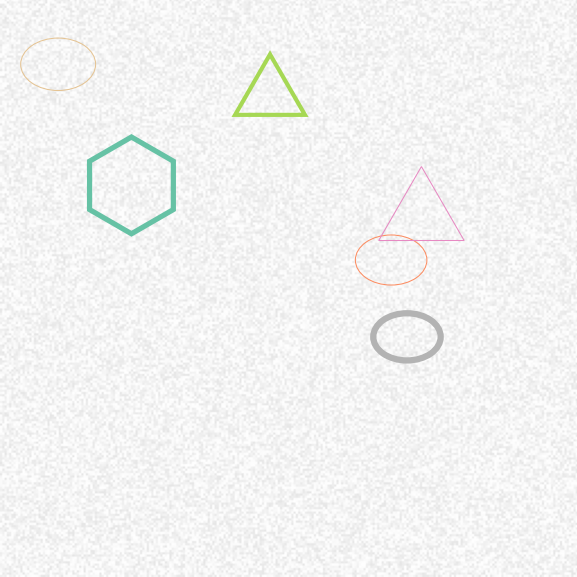[{"shape": "hexagon", "thickness": 2.5, "radius": 0.42, "center": [0.228, 0.678]}, {"shape": "oval", "thickness": 0.5, "radius": 0.31, "center": [0.677, 0.549]}, {"shape": "triangle", "thickness": 0.5, "radius": 0.43, "center": [0.73, 0.625]}, {"shape": "triangle", "thickness": 2, "radius": 0.35, "center": [0.468, 0.835]}, {"shape": "oval", "thickness": 0.5, "radius": 0.32, "center": [0.101, 0.888]}, {"shape": "oval", "thickness": 3, "radius": 0.29, "center": [0.705, 0.416]}]